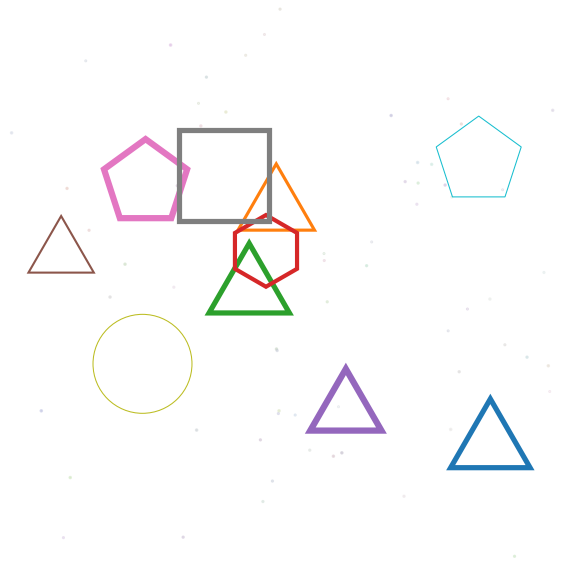[{"shape": "triangle", "thickness": 2.5, "radius": 0.4, "center": [0.849, 0.229]}, {"shape": "triangle", "thickness": 1.5, "radius": 0.38, "center": [0.478, 0.639]}, {"shape": "triangle", "thickness": 2.5, "radius": 0.4, "center": [0.432, 0.497]}, {"shape": "hexagon", "thickness": 2, "radius": 0.31, "center": [0.461, 0.565]}, {"shape": "triangle", "thickness": 3, "radius": 0.36, "center": [0.599, 0.289]}, {"shape": "triangle", "thickness": 1, "radius": 0.33, "center": [0.106, 0.56]}, {"shape": "pentagon", "thickness": 3, "radius": 0.38, "center": [0.252, 0.683]}, {"shape": "square", "thickness": 2.5, "radius": 0.39, "center": [0.387, 0.695]}, {"shape": "circle", "thickness": 0.5, "radius": 0.43, "center": [0.247, 0.369]}, {"shape": "pentagon", "thickness": 0.5, "radius": 0.39, "center": [0.829, 0.721]}]